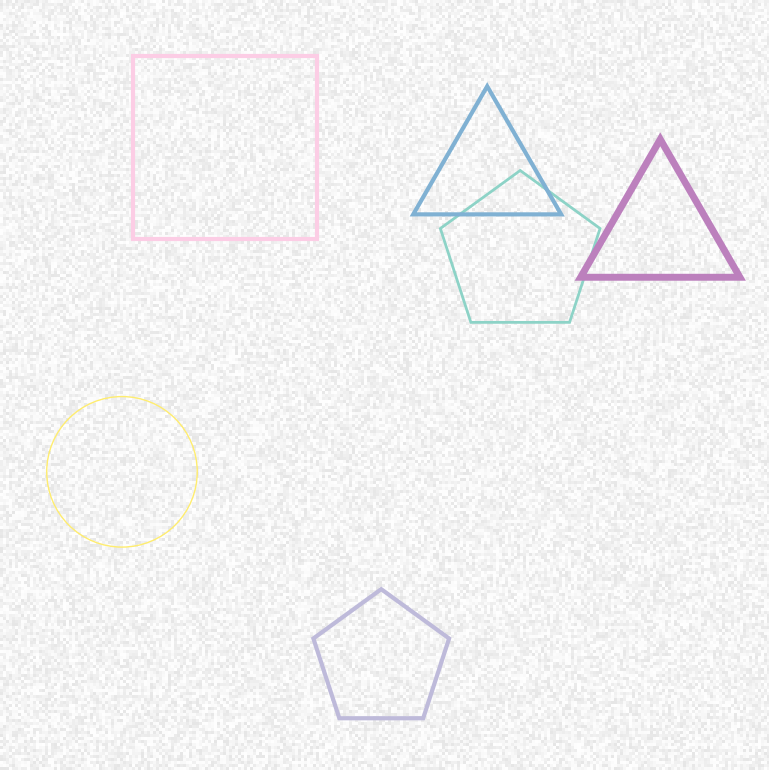[{"shape": "pentagon", "thickness": 1, "radius": 0.55, "center": [0.676, 0.67]}, {"shape": "pentagon", "thickness": 1.5, "radius": 0.46, "center": [0.495, 0.142]}, {"shape": "triangle", "thickness": 1.5, "radius": 0.55, "center": [0.633, 0.777]}, {"shape": "square", "thickness": 1.5, "radius": 0.59, "center": [0.292, 0.809]}, {"shape": "triangle", "thickness": 2.5, "radius": 0.6, "center": [0.857, 0.7]}, {"shape": "circle", "thickness": 0.5, "radius": 0.49, "center": [0.158, 0.387]}]